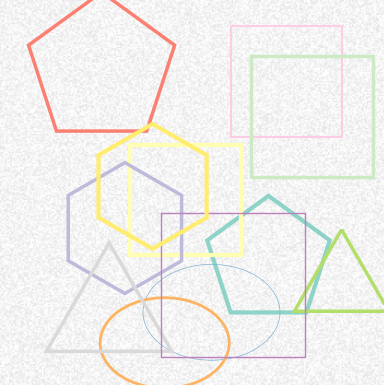[{"shape": "pentagon", "thickness": 3, "radius": 0.84, "center": [0.697, 0.324]}, {"shape": "square", "thickness": 3, "radius": 0.72, "center": [0.482, 0.48]}, {"shape": "hexagon", "thickness": 2.5, "radius": 0.85, "center": [0.324, 0.408]}, {"shape": "pentagon", "thickness": 2.5, "radius": 1.0, "center": [0.264, 0.821]}, {"shape": "oval", "thickness": 0.5, "radius": 0.89, "center": [0.549, 0.189]}, {"shape": "oval", "thickness": 2, "radius": 0.84, "center": [0.428, 0.109]}, {"shape": "triangle", "thickness": 2.5, "radius": 0.71, "center": [0.887, 0.262]}, {"shape": "square", "thickness": 1.5, "radius": 0.72, "center": [0.744, 0.789]}, {"shape": "triangle", "thickness": 2.5, "radius": 0.94, "center": [0.283, 0.181]}, {"shape": "square", "thickness": 1, "radius": 0.93, "center": [0.604, 0.259]}, {"shape": "square", "thickness": 2.5, "radius": 0.79, "center": [0.81, 0.697]}, {"shape": "hexagon", "thickness": 3, "radius": 0.81, "center": [0.396, 0.516]}]